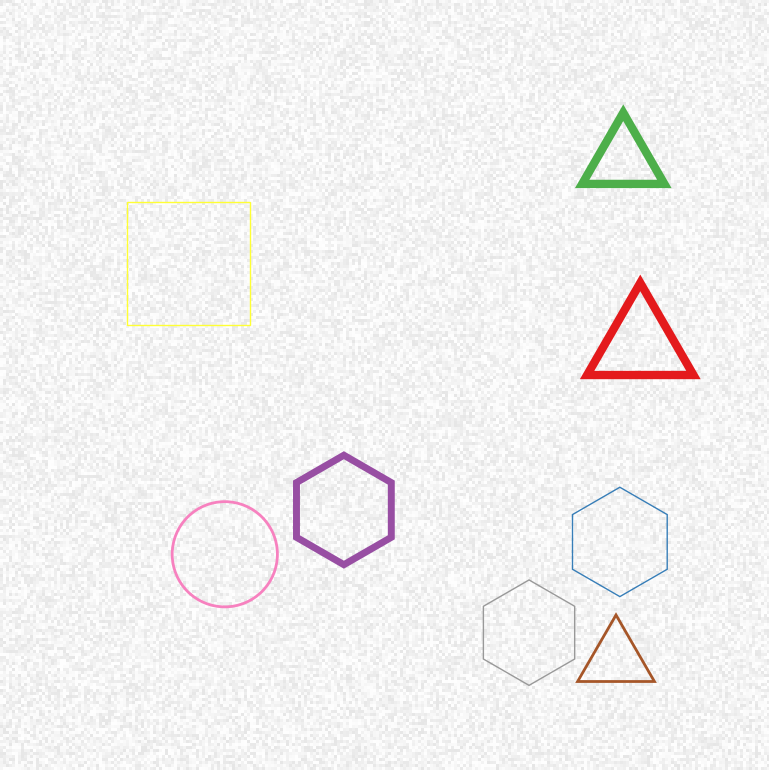[{"shape": "triangle", "thickness": 3, "radius": 0.4, "center": [0.832, 0.553]}, {"shape": "hexagon", "thickness": 0.5, "radius": 0.36, "center": [0.805, 0.296]}, {"shape": "triangle", "thickness": 3, "radius": 0.31, "center": [0.809, 0.792]}, {"shape": "hexagon", "thickness": 2.5, "radius": 0.36, "center": [0.447, 0.338]}, {"shape": "square", "thickness": 0.5, "radius": 0.4, "center": [0.245, 0.658]}, {"shape": "triangle", "thickness": 1, "radius": 0.29, "center": [0.8, 0.144]}, {"shape": "circle", "thickness": 1, "radius": 0.34, "center": [0.292, 0.28]}, {"shape": "hexagon", "thickness": 0.5, "radius": 0.34, "center": [0.687, 0.178]}]